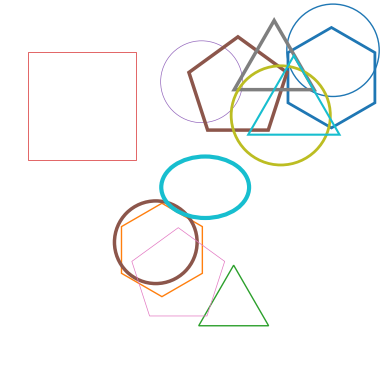[{"shape": "circle", "thickness": 1, "radius": 0.6, "center": [0.865, 0.869]}, {"shape": "hexagon", "thickness": 2, "radius": 0.65, "center": [0.861, 0.798]}, {"shape": "hexagon", "thickness": 1, "radius": 0.61, "center": [0.421, 0.351]}, {"shape": "triangle", "thickness": 1, "radius": 0.52, "center": [0.607, 0.206]}, {"shape": "square", "thickness": 0.5, "radius": 0.7, "center": [0.212, 0.725]}, {"shape": "circle", "thickness": 0.5, "radius": 0.53, "center": [0.524, 0.788]}, {"shape": "circle", "thickness": 2.5, "radius": 0.54, "center": [0.405, 0.371]}, {"shape": "pentagon", "thickness": 2.5, "radius": 0.67, "center": [0.618, 0.77]}, {"shape": "pentagon", "thickness": 0.5, "radius": 0.63, "center": [0.463, 0.282]}, {"shape": "triangle", "thickness": 2.5, "radius": 0.6, "center": [0.712, 0.827]}, {"shape": "circle", "thickness": 2, "radius": 0.64, "center": [0.729, 0.7]}, {"shape": "oval", "thickness": 3, "radius": 0.57, "center": [0.533, 0.514]}, {"shape": "triangle", "thickness": 1.5, "radius": 0.68, "center": [0.763, 0.719]}]